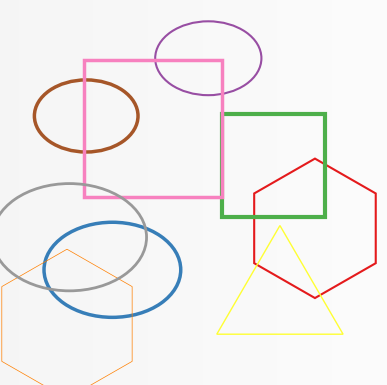[{"shape": "hexagon", "thickness": 1.5, "radius": 0.91, "center": [0.813, 0.407]}, {"shape": "oval", "thickness": 2.5, "radius": 0.88, "center": [0.29, 0.299]}, {"shape": "square", "thickness": 3, "radius": 0.67, "center": [0.705, 0.569]}, {"shape": "oval", "thickness": 1.5, "radius": 0.69, "center": [0.538, 0.849]}, {"shape": "hexagon", "thickness": 0.5, "radius": 0.97, "center": [0.173, 0.159]}, {"shape": "triangle", "thickness": 1, "radius": 0.94, "center": [0.722, 0.226]}, {"shape": "oval", "thickness": 2.5, "radius": 0.67, "center": [0.222, 0.699]}, {"shape": "square", "thickness": 2.5, "radius": 0.89, "center": [0.395, 0.666]}, {"shape": "oval", "thickness": 2, "radius": 0.99, "center": [0.179, 0.384]}]